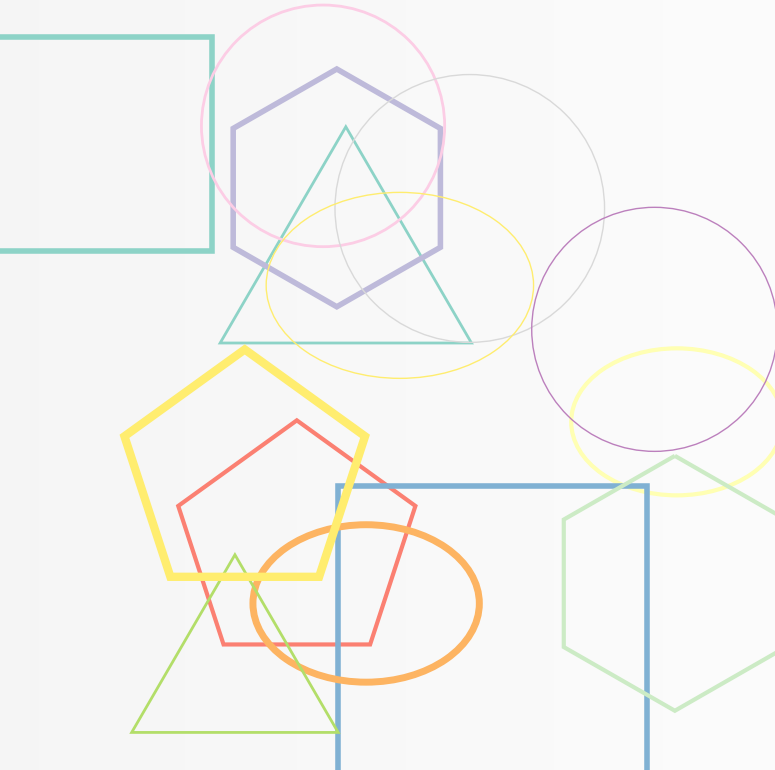[{"shape": "triangle", "thickness": 1, "radius": 0.94, "center": [0.446, 0.648]}, {"shape": "square", "thickness": 2, "radius": 0.69, "center": [0.135, 0.813]}, {"shape": "oval", "thickness": 1.5, "radius": 0.68, "center": [0.873, 0.452]}, {"shape": "hexagon", "thickness": 2, "radius": 0.77, "center": [0.435, 0.756]}, {"shape": "pentagon", "thickness": 1.5, "radius": 0.8, "center": [0.383, 0.293]}, {"shape": "square", "thickness": 2, "radius": 0.99, "center": [0.636, 0.169]}, {"shape": "oval", "thickness": 2.5, "radius": 0.73, "center": [0.472, 0.216]}, {"shape": "triangle", "thickness": 1, "radius": 0.77, "center": [0.303, 0.126]}, {"shape": "circle", "thickness": 1, "radius": 0.78, "center": [0.417, 0.837]}, {"shape": "circle", "thickness": 0.5, "radius": 0.87, "center": [0.606, 0.729]}, {"shape": "circle", "thickness": 0.5, "radius": 0.79, "center": [0.845, 0.572]}, {"shape": "hexagon", "thickness": 1.5, "radius": 0.83, "center": [0.871, 0.242]}, {"shape": "pentagon", "thickness": 3, "radius": 0.82, "center": [0.316, 0.383]}, {"shape": "oval", "thickness": 0.5, "radius": 0.86, "center": [0.516, 0.629]}]